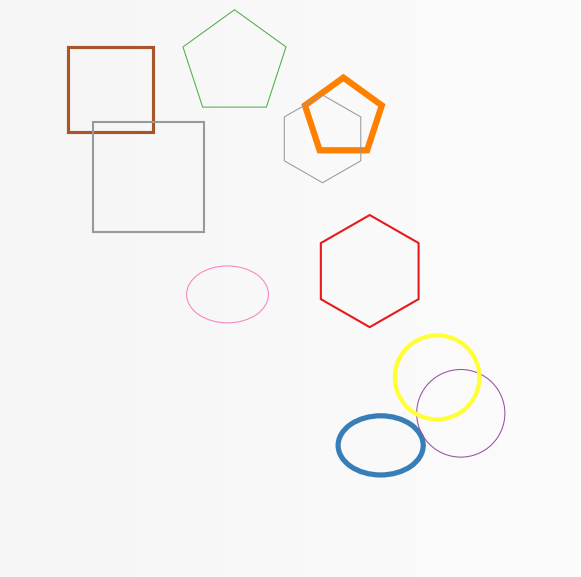[{"shape": "hexagon", "thickness": 1, "radius": 0.49, "center": [0.636, 0.53]}, {"shape": "oval", "thickness": 2.5, "radius": 0.37, "center": [0.655, 0.228]}, {"shape": "pentagon", "thickness": 0.5, "radius": 0.47, "center": [0.403, 0.889]}, {"shape": "circle", "thickness": 0.5, "radius": 0.38, "center": [0.793, 0.283]}, {"shape": "pentagon", "thickness": 3, "radius": 0.35, "center": [0.591, 0.795]}, {"shape": "circle", "thickness": 2, "radius": 0.36, "center": [0.752, 0.346]}, {"shape": "square", "thickness": 1.5, "radius": 0.37, "center": [0.19, 0.844]}, {"shape": "oval", "thickness": 0.5, "radius": 0.35, "center": [0.391, 0.489]}, {"shape": "square", "thickness": 1, "radius": 0.48, "center": [0.255, 0.693]}, {"shape": "hexagon", "thickness": 0.5, "radius": 0.38, "center": [0.555, 0.759]}]